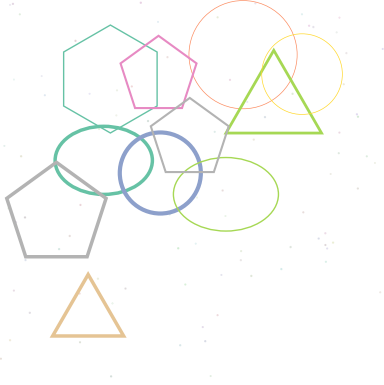[{"shape": "hexagon", "thickness": 1, "radius": 0.7, "center": [0.287, 0.795]}, {"shape": "oval", "thickness": 2.5, "radius": 0.63, "center": [0.269, 0.583]}, {"shape": "circle", "thickness": 0.5, "radius": 0.7, "center": [0.631, 0.858]}, {"shape": "circle", "thickness": 3, "radius": 0.53, "center": [0.416, 0.551]}, {"shape": "pentagon", "thickness": 1.5, "radius": 0.52, "center": [0.412, 0.803]}, {"shape": "oval", "thickness": 1, "radius": 0.68, "center": [0.587, 0.495]}, {"shape": "triangle", "thickness": 2, "radius": 0.72, "center": [0.711, 0.726]}, {"shape": "circle", "thickness": 0.5, "radius": 0.52, "center": [0.785, 0.807]}, {"shape": "triangle", "thickness": 2.5, "radius": 0.53, "center": [0.229, 0.181]}, {"shape": "pentagon", "thickness": 2.5, "radius": 0.68, "center": [0.147, 0.443]}, {"shape": "pentagon", "thickness": 1.5, "radius": 0.53, "center": [0.493, 0.639]}]